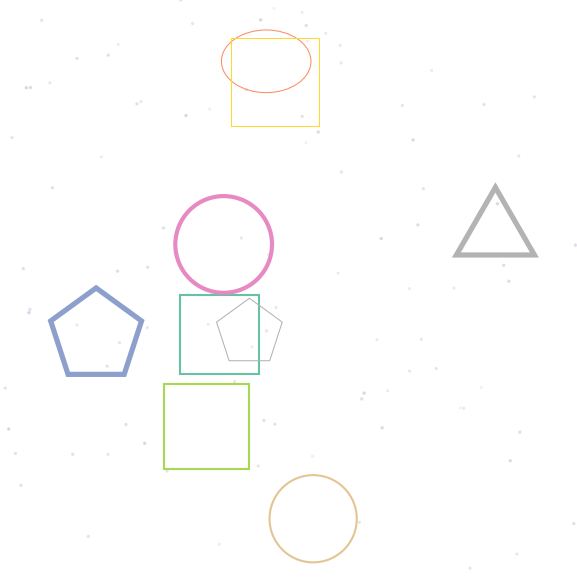[{"shape": "square", "thickness": 1, "radius": 0.34, "center": [0.38, 0.42]}, {"shape": "oval", "thickness": 0.5, "radius": 0.39, "center": [0.461, 0.893]}, {"shape": "pentagon", "thickness": 2.5, "radius": 0.41, "center": [0.166, 0.418]}, {"shape": "circle", "thickness": 2, "radius": 0.42, "center": [0.387, 0.576]}, {"shape": "square", "thickness": 1, "radius": 0.37, "center": [0.358, 0.26]}, {"shape": "square", "thickness": 0.5, "radius": 0.38, "center": [0.476, 0.857]}, {"shape": "circle", "thickness": 1, "radius": 0.38, "center": [0.542, 0.101]}, {"shape": "triangle", "thickness": 2.5, "radius": 0.39, "center": [0.858, 0.597]}, {"shape": "pentagon", "thickness": 0.5, "radius": 0.3, "center": [0.432, 0.423]}]